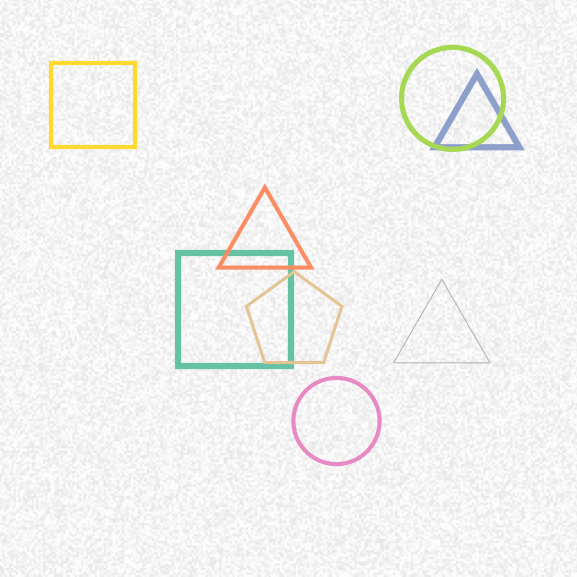[{"shape": "square", "thickness": 3, "radius": 0.49, "center": [0.406, 0.463]}, {"shape": "triangle", "thickness": 2, "radius": 0.46, "center": [0.459, 0.582]}, {"shape": "triangle", "thickness": 3, "radius": 0.42, "center": [0.826, 0.787]}, {"shape": "circle", "thickness": 2, "radius": 0.37, "center": [0.583, 0.27]}, {"shape": "circle", "thickness": 2.5, "radius": 0.44, "center": [0.784, 0.829]}, {"shape": "square", "thickness": 2, "radius": 0.36, "center": [0.161, 0.818]}, {"shape": "pentagon", "thickness": 1.5, "radius": 0.43, "center": [0.509, 0.442]}, {"shape": "triangle", "thickness": 0.5, "radius": 0.48, "center": [0.765, 0.419]}]